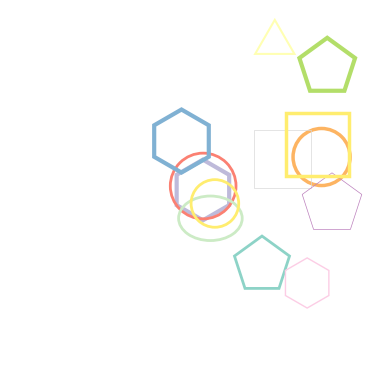[{"shape": "pentagon", "thickness": 2, "radius": 0.38, "center": [0.681, 0.312]}, {"shape": "triangle", "thickness": 1.5, "radius": 0.29, "center": [0.714, 0.889]}, {"shape": "hexagon", "thickness": 3, "radius": 0.39, "center": [0.527, 0.507]}, {"shape": "circle", "thickness": 2, "radius": 0.43, "center": [0.528, 0.517]}, {"shape": "hexagon", "thickness": 3, "radius": 0.41, "center": [0.471, 0.634]}, {"shape": "circle", "thickness": 2.5, "radius": 0.37, "center": [0.835, 0.592]}, {"shape": "pentagon", "thickness": 3, "radius": 0.38, "center": [0.85, 0.826]}, {"shape": "hexagon", "thickness": 1, "radius": 0.33, "center": [0.798, 0.265]}, {"shape": "square", "thickness": 0.5, "radius": 0.38, "center": [0.734, 0.587]}, {"shape": "pentagon", "thickness": 0.5, "radius": 0.41, "center": [0.862, 0.47]}, {"shape": "oval", "thickness": 2, "radius": 0.41, "center": [0.546, 0.433]}, {"shape": "square", "thickness": 2.5, "radius": 0.41, "center": [0.824, 0.625]}, {"shape": "circle", "thickness": 2, "radius": 0.31, "center": [0.558, 0.472]}]